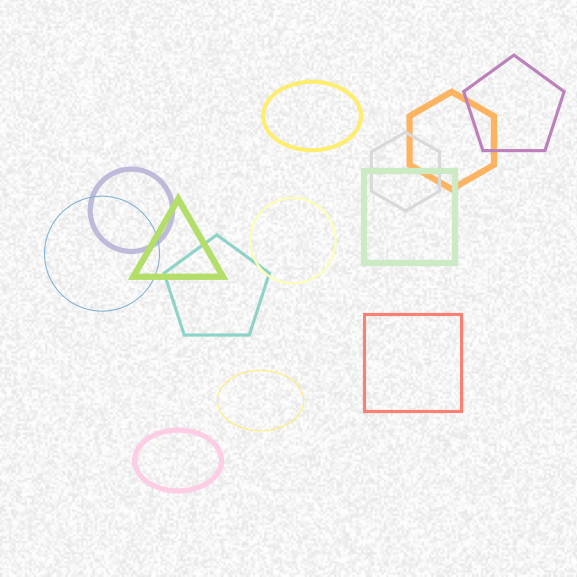[{"shape": "pentagon", "thickness": 1.5, "radius": 0.48, "center": [0.375, 0.497]}, {"shape": "circle", "thickness": 1, "radius": 0.37, "center": [0.507, 0.582]}, {"shape": "circle", "thickness": 2.5, "radius": 0.36, "center": [0.227, 0.635]}, {"shape": "square", "thickness": 1.5, "radius": 0.42, "center": [0.714, 0.372]}, {"shape": "circle", "thickness": 0.5, "radius": 0.5, "center": [0.177, 0.56]}, {"shape": "hexagon", "thickness": 3, "radius": 0.42, "center": [0.782, 0.756]}, {"shape": "triangle", "thickness": 3, "radius": 0.45, "center": [0.309, 0.565]}, {"shape": "oval", "thickness": 2.5, "radius": 0.38, "center": [0.308, 0.202]}, {"shape": "hexagon", "thickness": 1.5, "radius": 0.34, "center": [0.702, 0.702]}, {"shape": "pentagon", "thickness": 1.5, "radius": 0.46, "center": [0.89, 0.812]}, {"shape": "square", "thickness": 3, "radius": 0.4, "center": [0.709, 0.623]}, {"shape": "oval", "thickness": 2, "radius": 0.42, "center": [0.54, 0.798]}, {"shape": "oval", "thickness": 0.5, "radius": 0.37, "center": [0.451, 0.306]}]